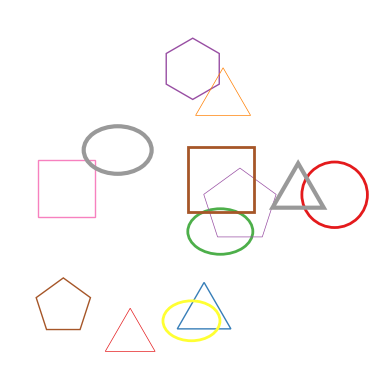[{"shape": "triangle", "thickness": 0.5, "radius": 0.37, "center": [0.338, 0.125]}, {"shape": "circle", "thickness": 2, "radius": 0.43, "center": [0.869, 0.494]}, {"shape": "triangle", "thickness": 1, "radius": 0.4, "center": [0.53, 0.186]}, {"shape": "oval", "thickness": 2, "radius": 0.42, "center": [0.572, 0.399]}, {"shape": "hexagon", "thickness": 1, "radius": 0.4, "center": [0.501, 0.821]}, {"shape": "pentagon", "thickness": 0.5, "radius": 0.49, "center": [0.623, 0.465]}, {"shape": "triangle", "thickness": 0.5, "radius": 0.41, "center": [0.579, 0.741]}, {"shape": "oval", "thickness": 2, "radius": 0.37, "center": [0.497, 0.167]}, {"shape": "square", "thickness": 2, "radius": 0.43, "center": [0.573, 0.534]}, {"shape": "pentagon", "thickness": 1, "radius": 0.37, "center": [0.164, 0.204]}, {"shape": "square", "thickness": 1, "radius": 0.37, "center": [0.173, 0.51]}, {"shape": "triangle", "thickness": 3, "radius": 0.38, "center": [0.774, 0.499]}, {"shape": "oval", "thickness": 3, "radius": 0.44, "center": [0.306, 0.61]}]